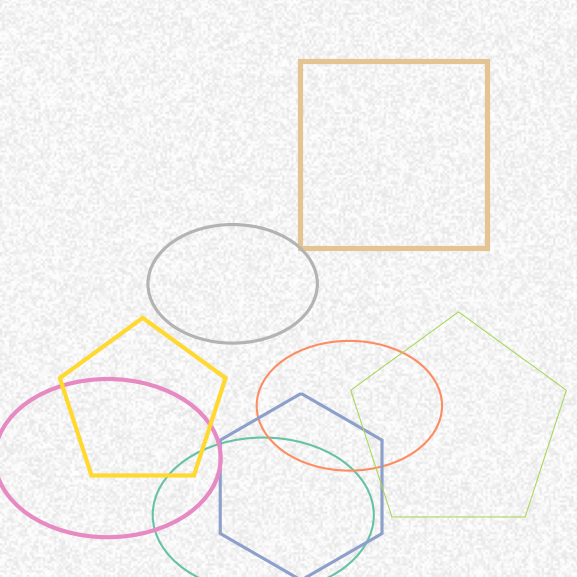[{"shape": "oval", "thickness": 1, "radius": 0.96, "center": [0.456, 0.107]}, {"shape": "oval", "thickness": 1, "radius": 0.8, "center": [0.605, 0.297]}, {"shape": "hexagon", "thickness": 1.5, "radius": 0.81, "center": [0.521, 0.156]}, {"shape": "oval", "thickness": 2, "radius": 0.98, "center": [0.186, 0.206]}, {"shape": "pentagon", "thickness": 0.5, "radius": 0.98, "center": [0.794, 0.263]}, {"shape": "pentagon", "thickness": 2, "radius": 0.75, "center": [0.247, 0.298]}, {"shape": "square", "thickness": 2.5, "radius": 0.81, "center": [0.681, 0.732]}, {"shape": "oval", "thickness": 1.5, "radius": 0.73, "center": [0.403, 0.508]}]